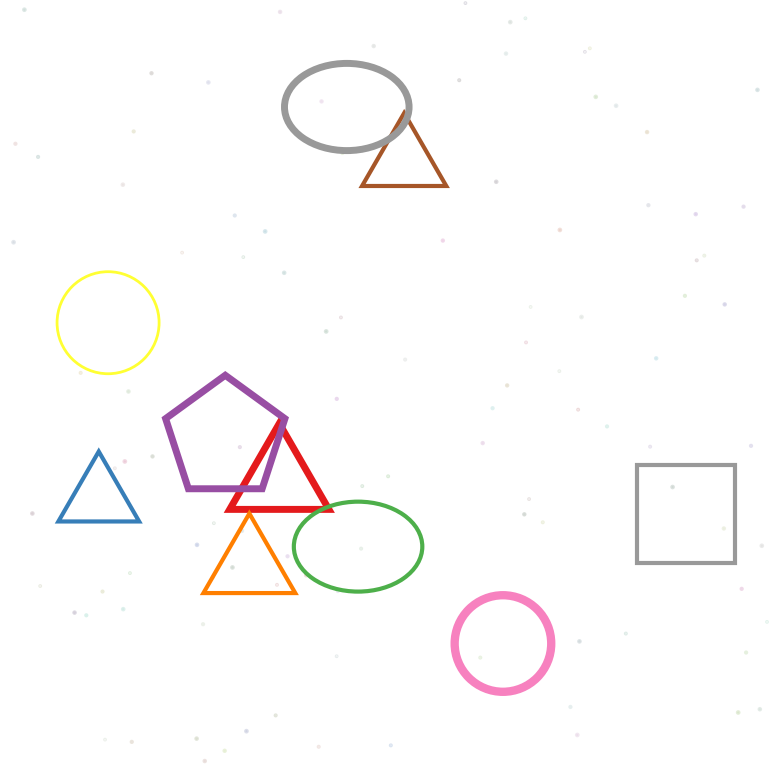[{"shape": "triangle", "thickness": 2.5, "radius": 0.37, "center": [0.363, 0.376]}, {"shape": "triangle", "thickness": 1.5, "radius": 0.3, "center": [0.128, 0.353]}, {"shape": "oval", "thickness": 1.5, "radius": 0.42, "center": [0.465, 0.29]}, {"shape": "pentagon", "thickness": 2.5, "radius": 0.41, "center": [0.293, 0.431]}, {"shape": "triangle", "thickness": 1.5, "radius": 0.34, "center": [0.324, 0.264]}, {"shape": "circle", "thickness": 1, "radius": 0.33, "center": [0.14, 0.581]}, {"shape": "triangle", "thickness": 1.5, "radius": 0.32, "center": [0.525, 0.79]}, {"shape": "circle", "thickness": 3, "radius": 0.31, "center": [0.653, 0.164]}, {"shape": "square", "thickness": 1.5, "radius": 0.32, "center": [0.891, 0.332]}, {"shape": "oval", "thickness": 2.5, "radius": 0.4, "center": [0.45, 0.861]}]